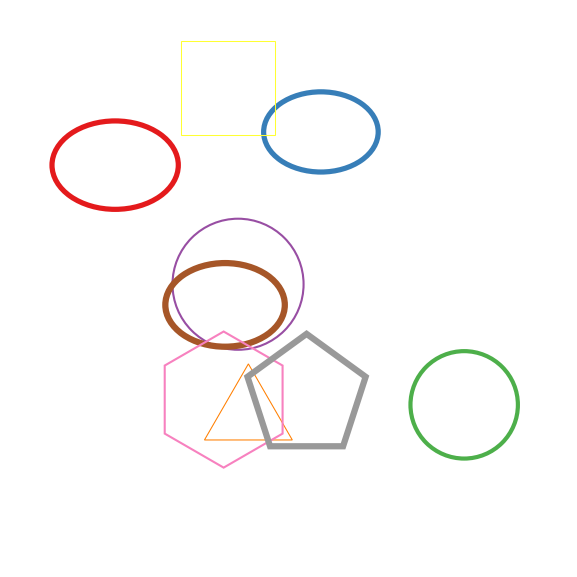[{"shape": "oval", "thickness": 2.5, "radius": 0.55, "center": [0.199, 0.713]}, {"shape": "oval", "thickness": 2.5, "radius": 0.5, "center": [0.556, 0.771]}, {"shape": "circle", "thickness": 2, "radius": 0.46, "center": [0.804, 0.298]}, {"shape": "circle", "thickness": 1, "radius": 0.57, "center": [0.412, 0.507]}, {"shape": "triangle", "thickness": 0.5, "radius": 0.44, "center": [0.43, 0.281]}, {"shape": "square", "thickness": 0.5, "radius": 0.41, "center": [0.395, 0.847]}, {"shape": "oval", "thickness": 3, "radius": 0.52, "center": [0.39, 0.471]}, {"shape": "hexagon", "thickness": 1, "radius": 0.59, "center": [0.387, 0.307]}, {"shape": "pentagon", "thickness": 3, "radius": 0.54, "center": [0.531, 0.313]}]